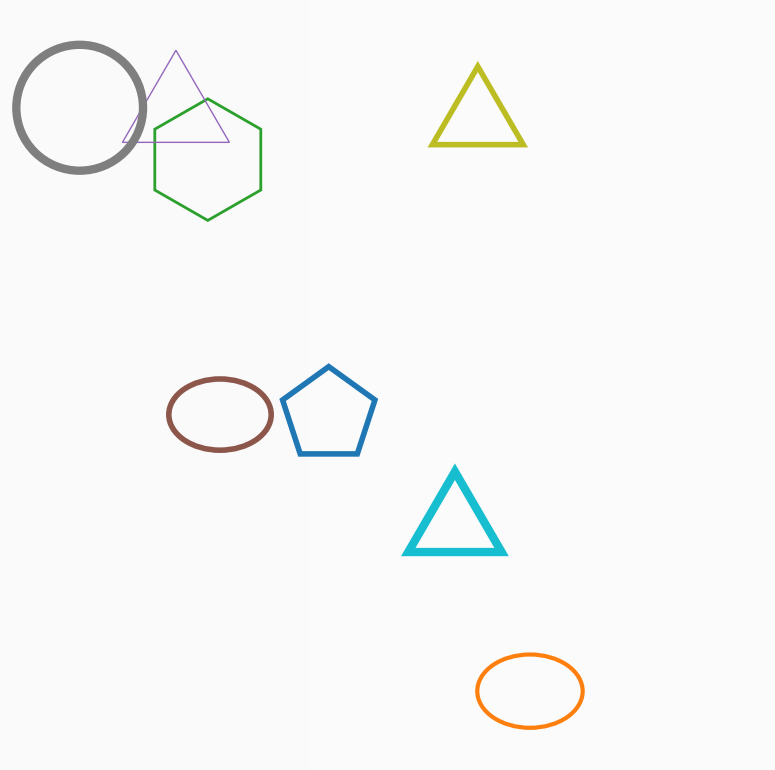[{"shape": "pentagon", "thickness": 2, "radius": 0.31, "center": [0.424, 0.461]}, {"shape": "oval", "thickness": 1.5, "radius": 0.34, "center": [0.684, 0.102]}, {"shape": "hexagon", "thickness": 1, "radius": 0.39, "center": [0.268, 0.793]}, {"shape": "triangle", "thickness": 0.5, "radius": 0.4, "center": [0.227, 0.855]}, {"shape": "oval", "thickness": 2, "radius": 0.33, "center": [0.284, 0.462]}, {"shape": "circle", "thickness": 3, "radius": 0.41, "center": [0.103, 0.86]}, {"shape": "triangle", "thickness": 2, "radius": 0.34, "center": [0.617, 0.846]}, {"shape": "triangle", "thickness": 3, "radius": 0.35, "center": [0.587, 0.318]}]